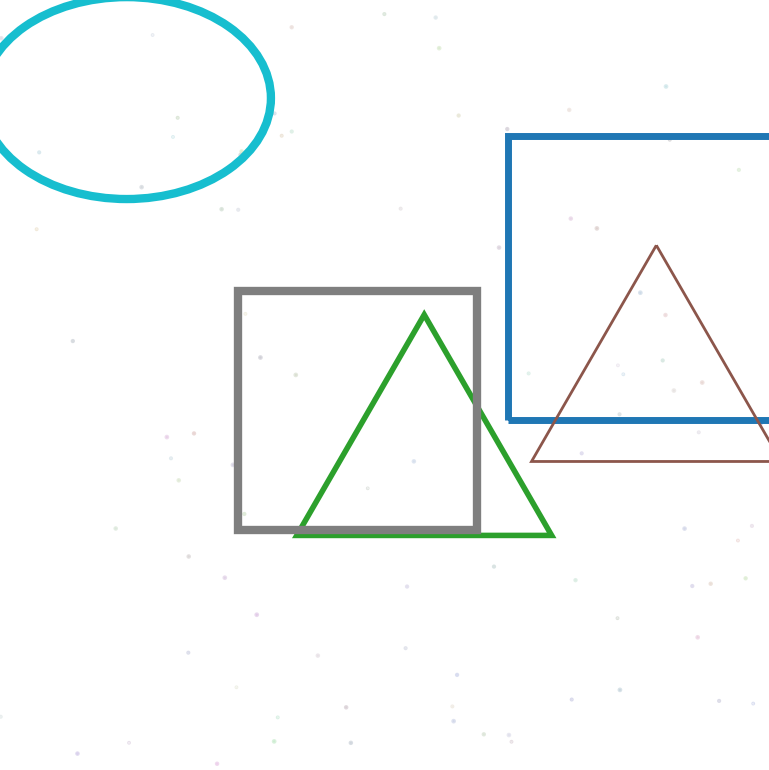[{"shape": "square", "thickness": 2.5, "radius": 0.92, "center": [0.844, 0.639]}, {"shape": "triangle", "thickness": 2, "radius": 0.96, "center": [0.551, 0.4]}, {"shape": "triangle", "thickness": 1, "radius": 0.94, "center": [0.852, 0.494]}, {"shape": "square", "thickness": 3, "radius": 0.78, "center": [0.464, 0.467]}, {"shape": "oval", "thickness": 3, "radius": 0.94, "center": [0.165, 0.873]}]